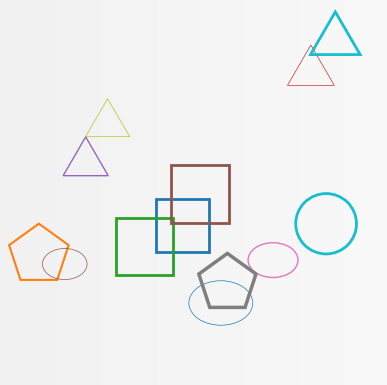[{"shape": "oval", "thickness": 0.5, "radius": 0.41, "center": [0.57, 0.213]}, {"shape": "square", "thickness": 2, "radius": 0.34, "center": [0.472, 0.415]}, {"shape": "pentagon", "thickness": 1.5, "radius": 0.4, "center": [0.1, 0.338]}, {"shape": "square", "thickness": 2, "radius": 0.37, "center": [0.373, 0.361]}, {"shape": "triangle", "thickness": 0.5, "radius": 0.35, "center": [0.802, 0.813]}, {"shape": "triangle", "thickness": 1, "radius": 0.34, "center": [0.221, 0.577]}, {"shape": "oval", "thickness": 0.5, "radius": 0.29, "center": [0.167, 0.314]}, {"shape": "square", "thickness": 2, "radius": 0.38, "center": [0.516, 0.497]}, {"shape": "oval", "thickness": 1, "radius": 0.32, "center": [0.705, 0.324]}, {"shape": "pentagon", "thickness": 2.5, "radius": 0.39, "center": [0.587, 0.264]}, {"shape": "triangle", "thickness": 0.5, "radius": 0.33, "center": [0.278, 0.678]}, {"shape": "circle", "thickness": 2, "radius": 0.39, "center": [0.842, 0.419]}, {"shape": "triangle", "thickness": 2, "radius": 0.37, "center": [0.865, 0.895]}]